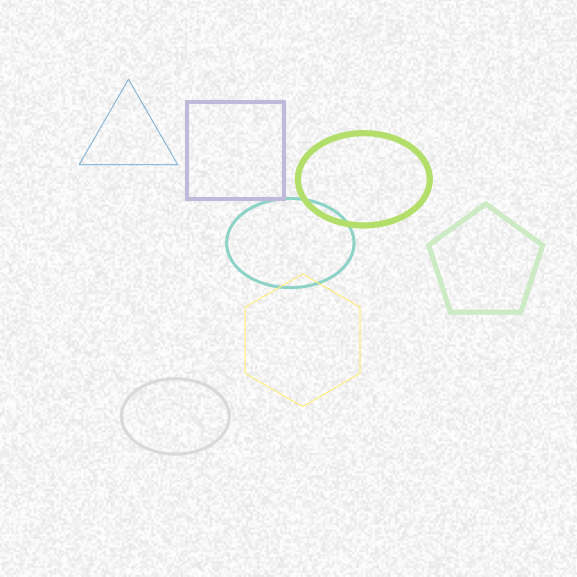[{"shape": "oval", "thickness": 1.5, "radius": 0.55, "center": [0.503, 0.578]}, {"shape": "square", "thickness": 2, "radius": 0.42, "center": [0.407, 0.739]}, {"shape": "triangle", "thickness": 0.5, "radius": 0.49, "center": [0.222, 0.763]}, {"shape": "oval", "thickness": 3, "radius": 0.57, "center": [0.63, 0.689]}, {"shape": "oval", "thickness": 1.5, "radius": 0.47, "center": [0.304, 0.278]}, {"shape": "pentagon", "thickness": 2.5, "radius": 0.52, "center": [0.841, 0.542]}, {"shape": "hexagon", "thickness": 0.5, "radius": 0.57, "center": [0.524, 0.41]}]